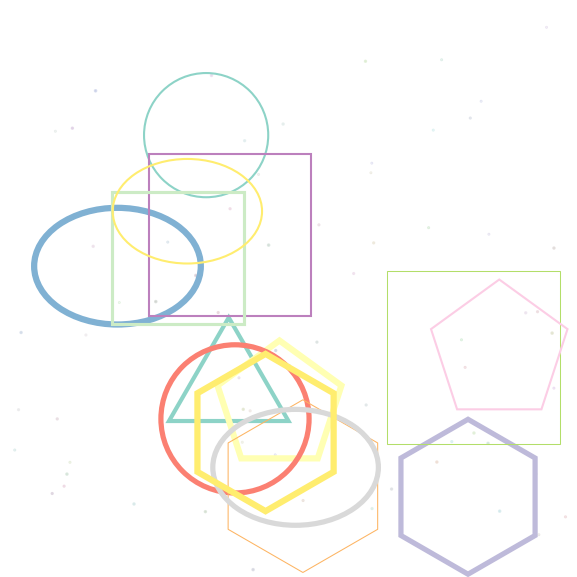[{"shape": "circle", "thickness": 1, "radius": 0.54, "center": [0.357, 0.765]}, {"shape": "triangle", "thickness": 2, "radius": 0.6, "center": [0.396, 0.33]}, {"shape": "pentagon", "thickness": 3, "radius": 0.56, "center": [0.484, 0.297]}, {"shape": "hexagon", "thickness": 2.5, "radius": 0.67, "center": [0.81, 0.139]}, {"shape": "circle", "thickness": 2.5, "radius": 0.64, "center": [0.407, 0.274]}, {"shape": "oval", "thickness": 3, "radius": 0.72, "center": [0.203, 0.538]}, {"shape": "hexagon", "thickness": 0.5, "radius": 0.75, "center": [0.524, 0.157]}, {"shape": "square", "thickness": 0.5, "radius": 0.75, "center": [0.82, 0.38]}, {"shape": "pentagon", "thickness": 1, "radius": 0.62, "center": [0.865, 0.391]}, {"shape": "oval", "thickness": 2.5, "radius": 0.72, "center": [0.512, 0.19]}, {"shape": "square", "thickness": 1, "radius": 0.7, "center": [0.398, 0.592]}, {"shape": "square", "thickness": 1.5, "radius": 0.57, "center": [0.308, 0.553]}, {"shape": "oval", "thickness": 1, "radius": 0.65, "center": [0.324, 0.633]}, {"shape": "hexagon", "thickness": 3, "radius": 0.68, "center": [0.46, 0.25]}]